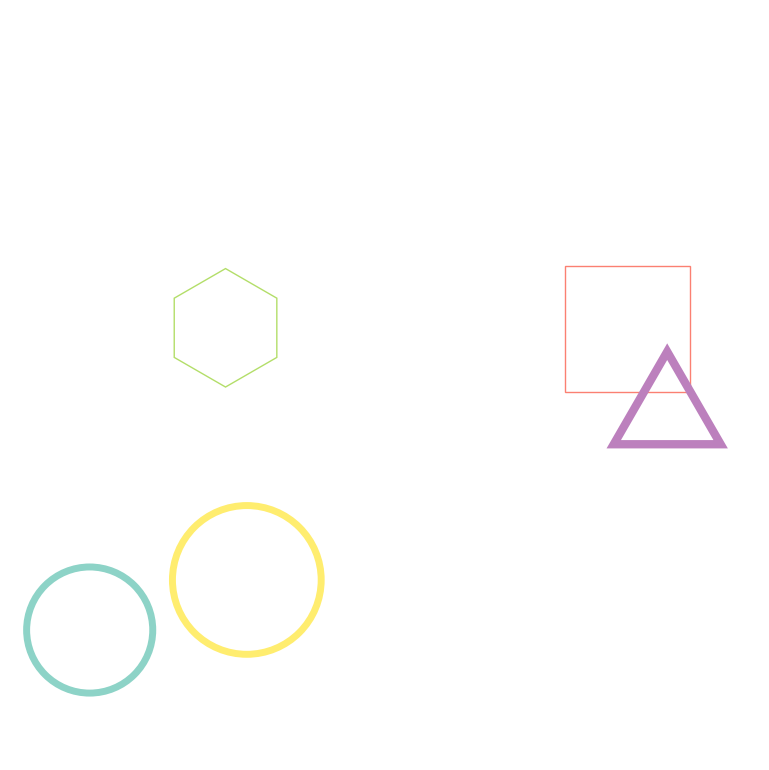[{"shape": "circle", "thickness": 2.5, "radius": 0.41, "center": [0.116, 0.182]}, {"shape": "square", "thickness": 0.5, "radius": 0.41, "center": [0.815, 0.573]}, {"shape": "hexagon", "thickness": 0.5, "radius": 0.38, "center": [0.293, 0.574]}, {"shape": "triangle", "thickness": 3, "radius": 0.4, "center": [0.866, 0.463]}, {"shape": "circle", "thickness": 2.5, "radius": 0.48, "center": [0.321, 0.247]}]